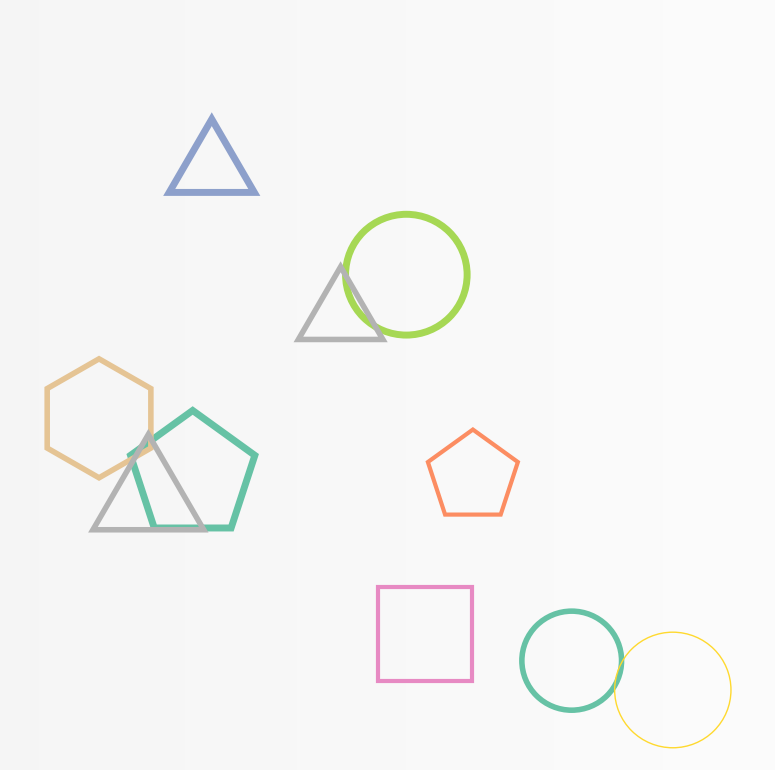[{"shape": "pentagon", "thickness": 2.5, "radius": 0.42, "center": [0.249, 0.383]}, {"shape": "circle", "thickness": 2, "radius": 0.32, "center": [0.738, 0.142]}, {"shape": "pentagon", "thickness": 1.5, "radius": 0.31, "center": [0.61, 0.381]}, {"shape": "triangle", "thickness": 2.5, "radius": 0.32, "center": [0.273, 0.782]}, {"shape": "square", "thickness": 1.5, "radius": 0.3, "center": [0.548, 0.176]}, {"shape": "circle", "thickness": 2.5, "radius": 0.39, "center": [0.524, 0.643]}, {"shape": "circle", "thickness": 0.5, "radius": 0.38, "center": [0.868, 0.104]}, {"shape": "hexagon", "thickness": 2, "radius": 0.39, "center": [0.128, 0.457]}, {"shape": "triangle", "thickness": 2, "radius": 0.31, "center": [0.44, 0.591]}, {"shape": "triangle", "thickness": 2, "radius": 0.41, "center": [0.191, 0.353]}]